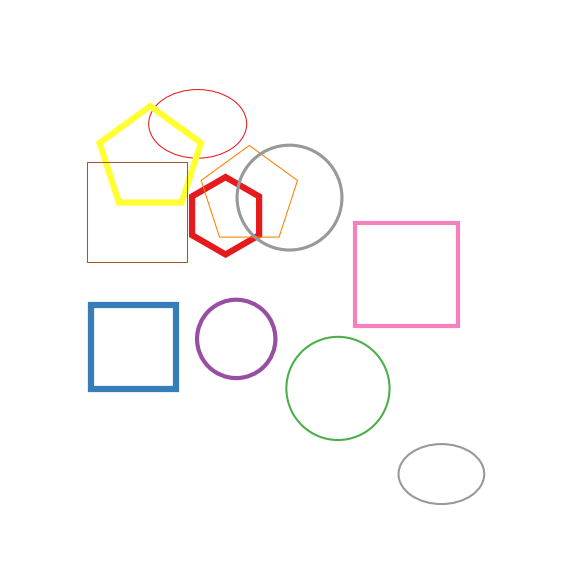[{"shape": "oval", "thickness": 0.5, "radius": 0.42, "center": [0.342, 0.785]}, {"shape": "hexagon", "thickness": 3, "radius": 0.34, "center": [0.391, 0.625]}, {"shape": "square", "thickness": 3, "radius": 0.36, "center": [0.231, 0.399]}, {"shape": "circle", "thickness": 1, "radius": 0.45, "center": [0.585, 0.327]}, {"shape": "circle", "thickness": 2, "radius": 0.34, "center": [0.409, 0.412]}, {"shape": "pentagon", "thickness": 0.5, "radius": 0.44, "center": [0.432, 0.66]}, {"shape": "pentagon", "thickness": 3, "radius": 0.46, "center": [0.26, 0.723]}, {"shape": "square", "thickness": 0.5, "radius": 0.43, "center": [0.237, 0.632]}, {"shape": "square", "thickness": 2, "radius": 0.45, "center": [0.703, 0.524]}, {"shape": "circle", "thickness": 1.5, "radius": 0.45, "center": [0.501, 0.657]}, {"shape": "oval", "thickness": 1, "radius": 0.37, "center": [0.764, 0.178]}]